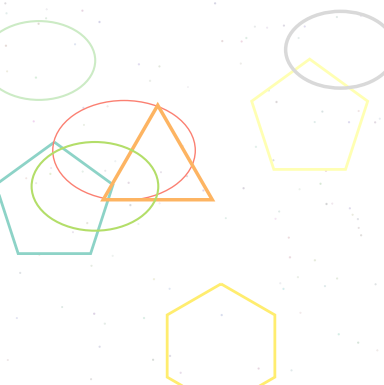[{"shape": "pentagon", "thickness": 2, "radius": 0.8, "center": [0.141, 0.471]}, {"shape": "pentagon", "thickness": 2, "radius": 0.79, "center": [0.804, 0.688]}, {"shape": "oval", "thickness": 1, "radius": 0.93, "center": [0.322, 0.609]}, {"shape": "triangle", "thickness": 2.5, "radius": 0.82, "center": [0.41, 0.563]}, {"shape": "oval", "thickness": 1.5, "radius": 0.82, "center": [0.247, 0.516]}, {"shape": "oval", "thickness": 2.5, "radius": 0.71, "center": [0.884, 0.871]}, {"shape": "oval", "thickness": 1.5, "radius": 0.73, "center": [0.101, 0.843]}, {"shape": "hexagon", "thickness": 2, "radius": 0.81, "center": [0.574, 0.101]}]